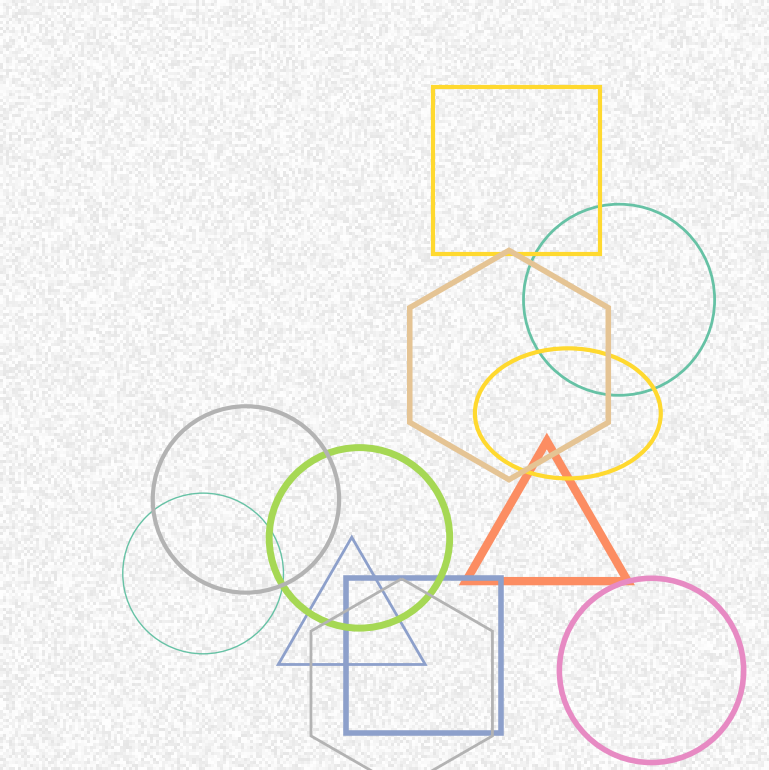[{"shape": "circle", "thickness": 0.5, "radius": 0.52, "center": [0.264, 0.255]}, {"shape": "circle", "thickness": 1, "radius": 0.62, "center": [0.804, 0.611]}, {"shape": "triangle", "thickness": 3, "radius": 0.61, "center": [0.71, 0.306]}, {"shape": "triangle", "thickness": 1, "radius": 0.55, "center": [0.457, 0.192]}, {"shape": "square", "thickness": 2, "radius": 0.5, "center": [0.55, 0.149]}, {"shape": "circle", "thickness": 2, "radius": 0.6, "center": [0.846, 0.129]}, {"shape": "circle", "thickness": 2.5, "radius": 0.59, "center": [0.467, 0.301]}, {"shape": "square", "thickness": 1.5, "radius": 0.54, "center": [0.671, 0.779]}, {"shape": "oval", "thickness": 1.5, "radius": 0.6, "center": [0.737, 0.463]}, {"shape": "hexagon", "thickness": 2, "radius": 0.74, "center": [0.661, 0.526]}, {"shape": "hexagon", "thickness": 1, "radius": 0.68, "center": [0.522, 0.112]}, {"shape": "circle", "thickness": 1.5, "radius": 0.61, "center": [0.319, 0.351]}]